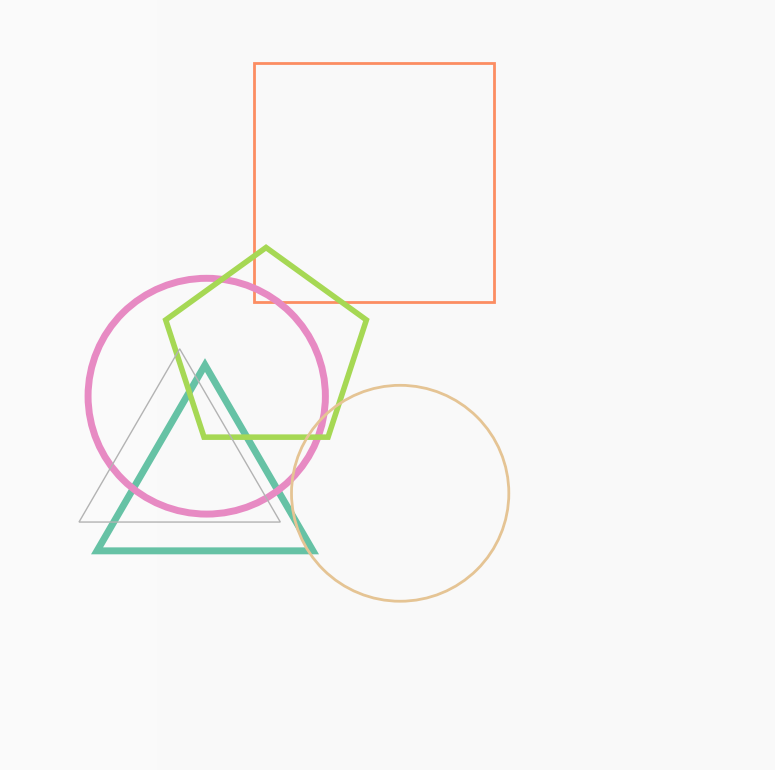[{"shape": "triangle", "thickness": 2.5, "radius": 0.8, "center": [0.265, 0.365]}, {"shape": "square", "thickness": 1, "radius": 0.78, "center": [0.482, 0.763]}, {"shape": "circle", "thickness": 2.5, "radius": 0.77, "center": [0.267, 0.485]}, {"shape": "pentagon", "thickness": 2, "radius": 0.68, "center": [0.343, 0.542]}, {"shape": "circle", "thickness": 1, "radius": 0.7, "center": [0.516, 0.359]}, {"shape": "triangle", "thickness": 0.5, "radius": 0.75, "center": [0.232, 0.397]}]